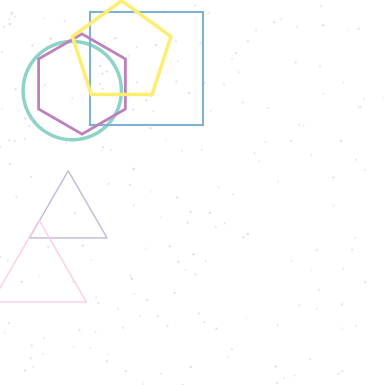[{"shape": "circle", "thickness": 2.5, "radius": 0.64, "center": [0.188, 0.765]}, {"shape": "triangle", "thickness": 1, "radius": 0.58, "center": [0.177, 0.44]}, {"shape": "square", "thickness": 1.5, "radius": 0.73, "center": [0.38, 0.821]}, {"shape": "triangle", "thickness": 1, "radius": 0.71, "center": [0.102, 0.286]}, {"shape": "hexagon", "thickness": 2, "radius": 0.65, "center": [0.213, 0.782]}, {"shape": "pentagon", "thickness": 2.5, "radius": 0.67, "center": [0.316, 0.864]}]